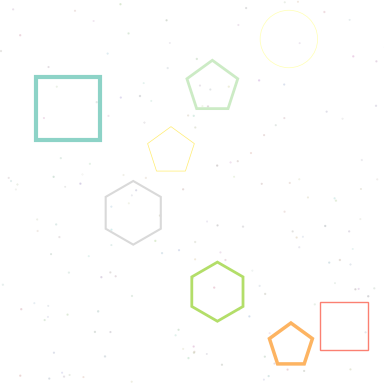[{"shape": "square", "thickness": 3, "radius": 0.41, "center": [0.177, 0.718]}, {"shape": "circle", "thickness": 0.5, "radius": 0.37, "center": [0.75, 0.899]}, {"shape": "square", "thickness": 1, "radius": 0.31, "center": [0.893, 0.153]}, {"shape": "pentagon", "thickness": 2.5, "radius": 0.29, "center": [0.756, 0.102]}, {"shape": "hexagon", "thickness": 2, "radius": 0.38, "center": [0.565, 0.242]}, {"shape": "hexagon", "thickness": 1.5, "radius": 0.41, "center": [0.346, 0.447]}, {"shape": "pentagon", "thickness": 2, "radius": 0.35, "center": [0.552, 0.774]}, {"shape": "pentagon", "thickness": 0.5, "radius": 0.32, "center": [0.444, 0.607]}]